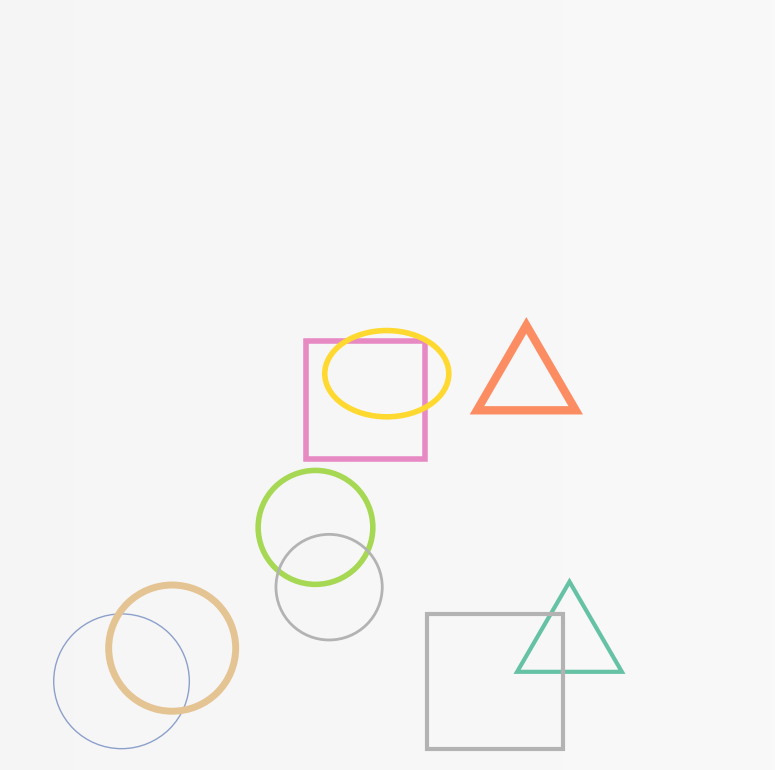[{"shape": "triangle", "thickness": 1.5, "radius": 0.39, "center": [0.735, 0.167]}, {"shape": "triangle", "thickness": 3, "radius": 0.37, "center": [0.679, 0.504]}, {"shape": "circle", "thickness": 0.5, "radius": 0.44, "center": [0.157, 0.115]}, {"shape": "square", "thickness": 2, "radius": 0.38, "center": [0.472, 0.481]}, {"shape": "circle", "thickness": 2, "radius": 0.37, "center": [0.407, 0.315]}, {"shape": "oval", "thickness": 2, "radius": 0.4, "center": [0.499, 0.515]}, {"shape": "circle", "thickness": 2.5, "radius": 0.41, "center": [0.222, 0.158]}, {"shape": "circle", "thickness": 1, "radius": 0.34, "center": [0.425, 0.237]}, {"shape": "square", "thickness": 1.5, "radius": 0.44, "center": [0.638, 0.115]}]